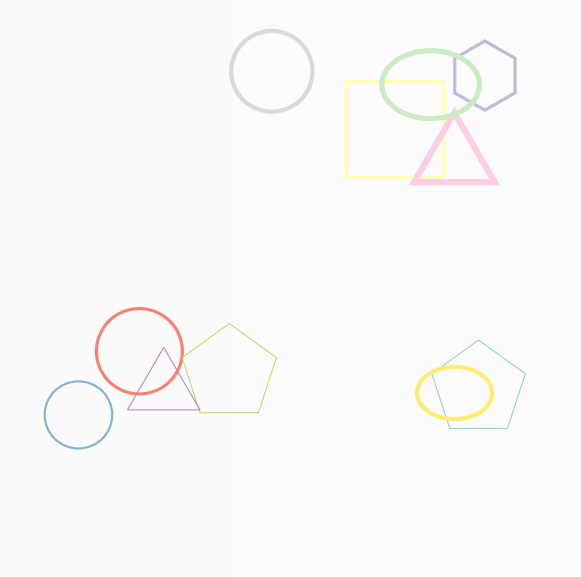[{"shape": "pentagon", "thickness": 0.5, "radius": 0.42, "center": [0.823, 0.326]}, {"shape": "square", "thickness": 1.5, "radius": 0.42, "center": [0.679, 0.775]}, {"shape": "hexagon", "thickness": 1.5, "radius": 0.3, "center": [0.834, 0.868]}, {"shape": "circle", "thickness": 1.5, "radius": 0.37, "center": [0.24, 0.391]}, {"shape": "circle", "thickness": 1, "radius": 0.29, "center": [0.135, 0.281]}, {"shape": "pentagon", "thickness": 0.5, "radius": 0.43, "center": [0.394, 0.353]}, {"shape": "triangle", "thickness": 3, "radius": 0.4, "center": [0.782, 0.724]}, {"shape": "circle", "thickness": 2, "radius": 0.35, "center": [0.468, 0.876]}, {"shape": "triangle", "thickness": 0.5, "radius": 0.36, "center": [0.282, 0.325]}, {"shape": "oval", "thickness": 2.5, "radius": 0.42, "center": [0.741, 0.853]}, {"shape": "oval", "thickness": 2, "radius": 0.32, "center": [0.782, 0.319]}]